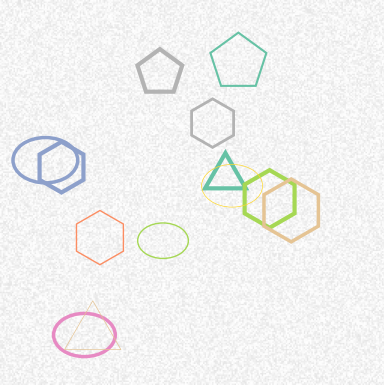[{"shape": "triangle", "thickness": 3, "radius": 0.31, "center": [0.586, 0.541]}, {"shape": "pentagon", "thickness": 1.5, "radius": 0.38, "center": [0.619, 0.839]}, {"shape": "hexagon", "thickness": 1, "radius": 0.35, "center": [0.26, 0.383]}, {"shape": "hexagon", "thickness": 3, "radius": 0.33, "center": [0.16, 0.566]}, {"shape": "oval", "thickness": 2.5, "radius": 0.42, "center": [0.118, 0.584]}, {"shape": "oval", "thickness": 2.5, "radius": 0.4, "center": [0.219, 0.13]}, {"shape": "hexagon", "thickness": 3, "radius": 0.37, "center": [0.7, 0.483]}, {"shape": "oval", "thickness": 1, "radius": 0.33, "center": [0.423, 0.375]}, {"shape": "oval", "thickness": 0.5, "radius": 0.4, "center": [0.603, 0.517]}, {"shape": "hexagon", "thickness": 2.5, "radius": 0.41, "center": [0.756, 0.453]}, {"shape": "triangle", "thickness": 0.5, "radius": 0.42, "center": [0.241, 0.134]}, {"shape": "pentagon", "thickness": 3, "radius": 0.31, "center": [0.415, 0.811]}, {"shape": "hexagon", "thickness": 2, "radius": 0.31, "center": [0.552, 0.68]}]